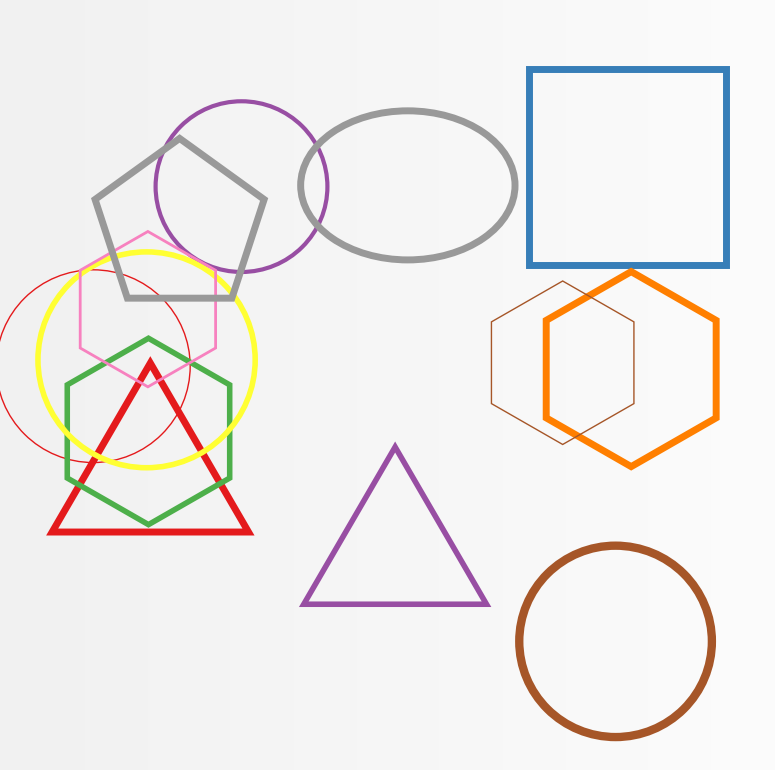[{"shape": "triangle", "thickness": 2.5, "radius": 0.73, "center": [0.194, 0.382]}, {"shape": "circle", "thickness": 0.5, "radius": 0.63, "center": [0.12, 0.524]}, {"shape": "square", "thickness": 2.5, "radius": 0.63, "center": [0.81, 0.783]}, {"shape": "hexagon", "thickness": 2, "radius": 0.61, "center": [0.192, 0.44]}, {"shape": "circle", "thickness": 1.5, "radius": 0.55, "center": [0.312, 0.758]}, {"shape": "triangle", "thickness": 2, "radius": 0.68, "center": [0.51, 0.283]}, {"shape": "hexagon", "thickness": 2.5, "radius": 0.63, "center": [0.814, 0.521]}, {"shape": "circle", "thickness": 2, "radius": 0.7, "center": [0.189, 0.533]}, {"shape": "circle", "thickness": 3, "radius": 0.62, "center": [0.794, 0.167]}, {"shape": "hexagon", "thickness": 0.5, "radius": 0.53, "center": [0.726, 0.529]}, {"shape": "hexagon", "thickness": 1, "radius": 0.5, "center": [0.191, 0.598]}, {"shape": "pentagon", "thickness": 2.5, "radius": 0.57, "center": [0.232, 0.706]}, {"shape": "oval", "thickness": 2.5, "radius": 0.69, "center": [0.526, 0.759]}]